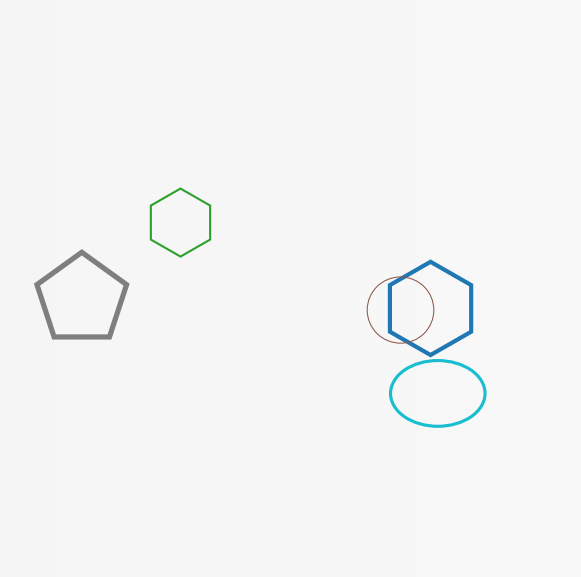[{"shape": "hexagon", "thickness": 2, "radius": 0.4, "center": [0.741, 0.465]}, {"shape": "hexagon", "thickness": 1, "radius": 0.29, "center": [0.311, 0.614]}, {"shape": "circle", "thickness": 0.5, "radius": 0.29, "center": [0.689, 0.462]}, {"shape": "pentagon", "thickness": 2.5, "radius": 0.41, "center": [0.141, 0.481]}, {"shape": "oval", "thickness": 1.5, "radius": 0.41, "center": [0.753, 0.318]}]